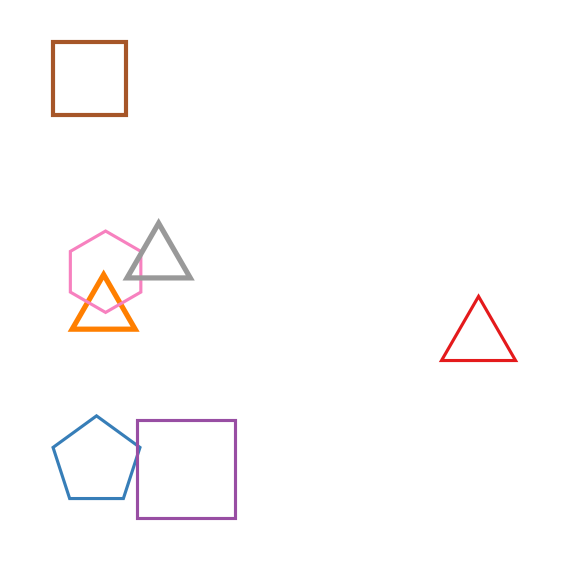[{"shape": "triangle", "thickness": 1.5, "radius": 0.37, "center": [0.829, 0.412]}, {"shape": "pentagon", "thickness": 1.5, "radius": 0.4, "center": [0.167, 0.2]}, {"shape": "square", "thickness": 1.5, "radius": 0.42, "center": [0.322, 0.187]}, {"shape": "triangle", "thickness": 2.5, "radius": 0.31, "center": [0.179, 0.461]}, {"shape": "square", "thickness": 2, "radius": 0.32, "center": [0.156, 0.863]}, {"shape": "hexagon", "thickness": 1.5, "radius": 0.35, "center": [0.183, 0.529]}, {"shape": "triangle", "thickness": 2.5, "radius": 0.32, "center": [0.275, 0.549]}]